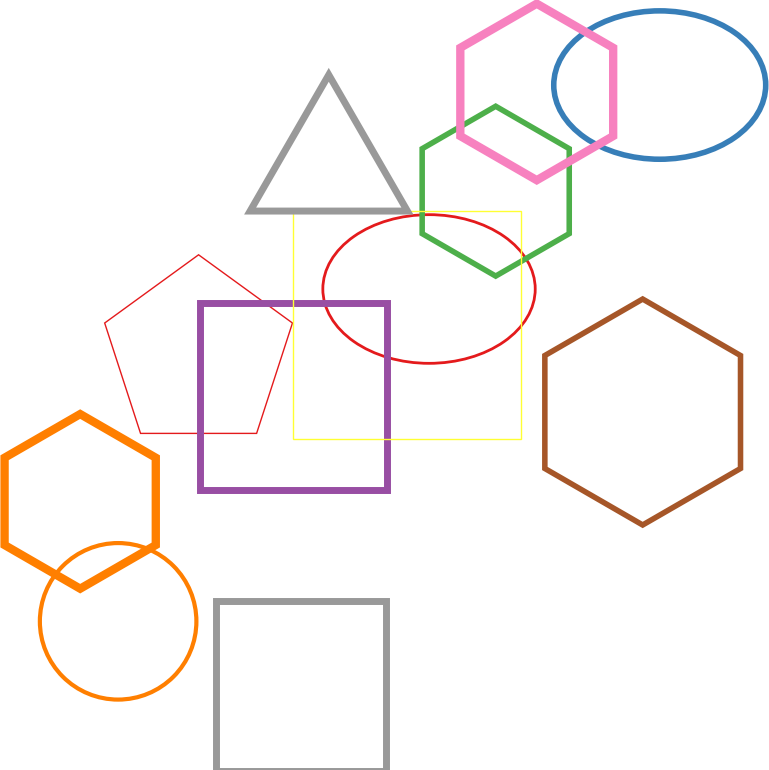[{"shape": "pentagon", "thickness": 0.5, "radius": 0.64, "center": [0.258, 0.541]}, {"shape": "oval", "thickness": 1, "radius": 0.69, "center": [0.557, 0.625]}, {"shape": "oval", "thickness": 2, "radius": 0.69, "center": [0.857, 0.89]}, {"shape": "hexagon", "thickness": 2, "radius": 0.55, "center": [0.644, 0.752]}, {"shape": "square", "thickness": 2.5, "radius": 0.61, "center": [0.381, 0.485]}, {"shape": "hexagon", "thickness": 3, "radius": 0.57, "center": [0.104, 0.349]}, {"shape": "circle", "thickness": 1.5, "radius": 0.51, "center": [0.153, 0.193]}, {"shape": "square", "thickness": 0.5, "radius": 0.74, "center": [0.529, 0.578]}, {"shape": "hexagon", "thickness": 2, "radius": 0.73, "center": [0.835, 0.465]}, {"shape": "hexagon", "thickness": 3, "radius": 0.57, "center": [0.697, 0.881]}, {"shape": "triangle", "thickness": 2.5, "radius": 0.59, "center": [0.427, 0.785]}, {"shape": "square", "thickness": 2.5, "radius": 0.55, "center": [0.391, 0.109]}]